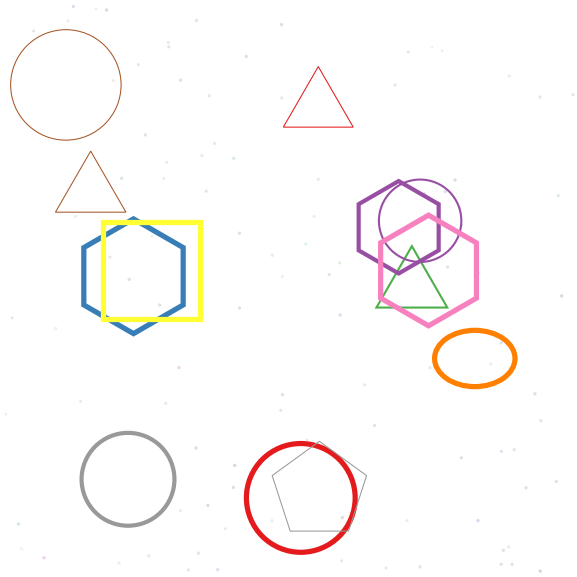[{"shape": "triangle", "thickness": 0.5, "radius": 0.35, "center": [0.551, 0.814]}, {"shape": "circle", "thickness": 2.5, "radius": 0.47, "center": [0.521, 0.137]}, {"shape": "hexagon", "thickness": 2.5, "radius": 0.5, "center": [0.231, 0.521]}, {"shape": "triangle", "thickness": 1, "radius": 0.35, "center": [0.713, 0.502]}, {"shape": "circle", "thickness": 1, "radius": 0.36, "center": [0.728, 0.617]}, {"shape": "hexagon", "thickness": 2, "radius": 0.4, "center": [0.69, 0.606]}, {"shape": "oval", "thickness": 2.5, "radius": 0.35, "center": [0.822, 0.378]}, {"shape": "square", "thickness": 2.5, "radius": 0.42, "center": [0.263, 0.531]}, {"shape": "triangle", "thickness": 0.5, "radius": 0.35, "center": [0.157, 0.667]}, {"shape": "circle", "thickness": 0.5, "radius": 0.48, "center": [0.114, 0.852]}, {"shape": "hexagon", "thickness": 2.5, "radius": 0.48, "center": [0.742, 0.531]}, {"shape": "pentagon", "thickness": 0.5, "radius": 0.43, "center": [0.553, 0.149]}, {"shape": "circle", "thickness": 2, "radius": 0.4, "center": [0.222, 0.169]}]